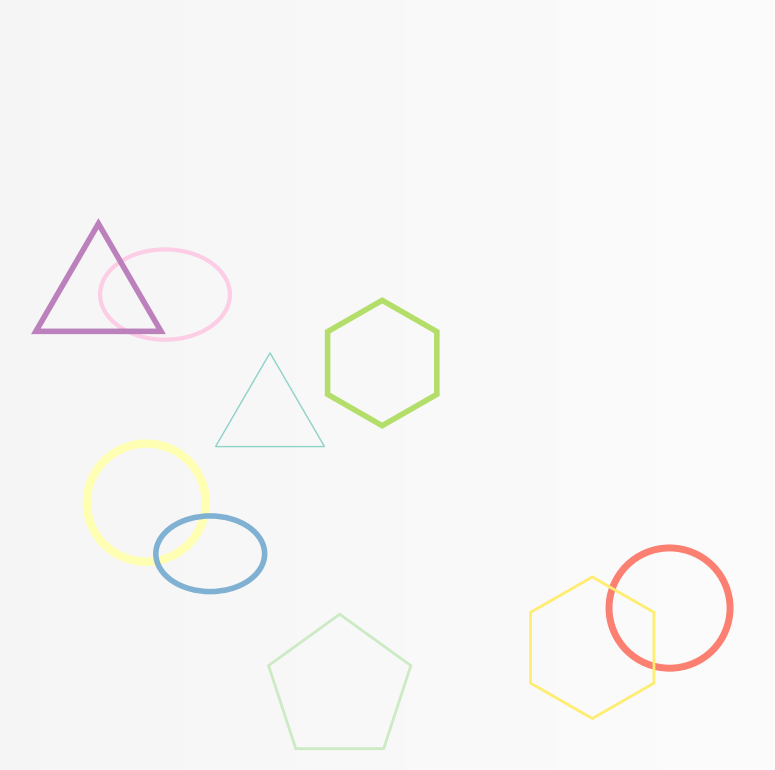[{"shape": "triangle", "thickness": 0.5, "radius": 0.41, "center": [0.348, 0.461]}, {"shape": "circle", "thickness": 3, "radius": 0.38, "center": [0.189, 0.347]}, {"shape": "circle", "thickness": 2.5, "radius": 0.39, "center": [0.864, 0.21]}, {"shape": "oval", "thickness": 2, "radius": 0.35, "center": [0.271, 0.281]}, {"shape": "hexagon", "thickness": 2, "radius": 0.41, "center": [0.493, 0.529]}, {"shape": "oval", "thickness": 1.5, "radius": 0.42, "center": [0.213, 0.617]}, {"shape": "triangle", "thickness": 2, "radius": 0.47, "center": [0.127, 0.616]}, {"shape": "pentagon", "thickness": 1, "radius": 0.48, "center": [0.438, 0.106]}, {"shape": "hexagon", "thickness": 1, "radius": 0.46, "center": [0.764, 0.159]}]